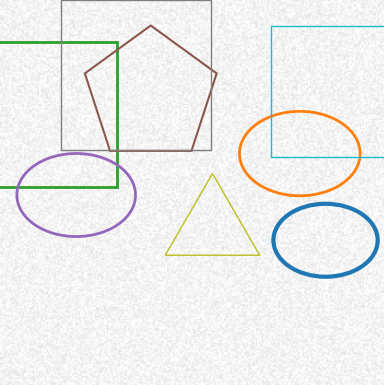[{"shape": "oval", "thickness": 3, "radius": 0.68, "center": [0.846, 0.376]}, {"shape": "oval", "thickness": 2, "radius": 0.78, "center": [0.779, 0.601]}, {"shape": "square", "thickness": 2, "radius": 0.94, "center": [0.117, 0.702]}, {"shape": "oval", "thickness": 2, "radius": 0.77, "center": [0.198, 0.493]}, {"shape": "pentagon", "thickness": 1.5, "radius": 0.9, "center": [0.392, 0.754]}, {"shape": "square", "thickness": 1, "radius": 0.97, "center": [0.353, 0.804]}, {"shape": "triangle", "thickness": 1, "radius": 0.71, "center": [0.552, 0.408]}, {"shape": "square", "thickness": 1, "radius": 0.85, "center": [0.874, 0.763]}]